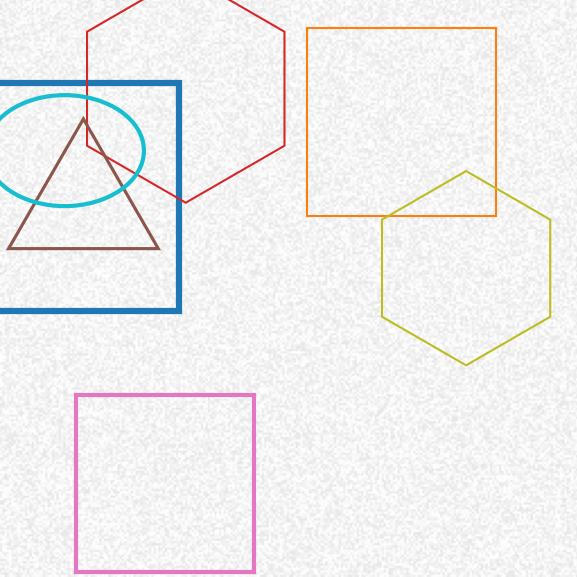[{"shape": "square", "thickness": 3, "radius": 0.99, "center": [0.113, 0.657]}, {"shape": "square", "thickness": 1, "radius": 0.82, "center": [0.696, 0.788]}, {"shape": "hexagon", "thickness": 1, "radius": 0.99, "center": [0.322, 0.846]}, {"shape": "triangle", "thickness": 1.5, "radius": 0.75, "center": [0.144, 0.643]}, {"shape": "square", "thickness": 2, "radius": 0.77, "center": [0.286, 0.162]}, {"shape": "hexagon", "thickness": 1, "radius": 0.84, "center": [0.807, 0.535]}, {"shape": "oval", "thickness": 2, "radius": 0.69, "center": [0.112, 0.738]}]